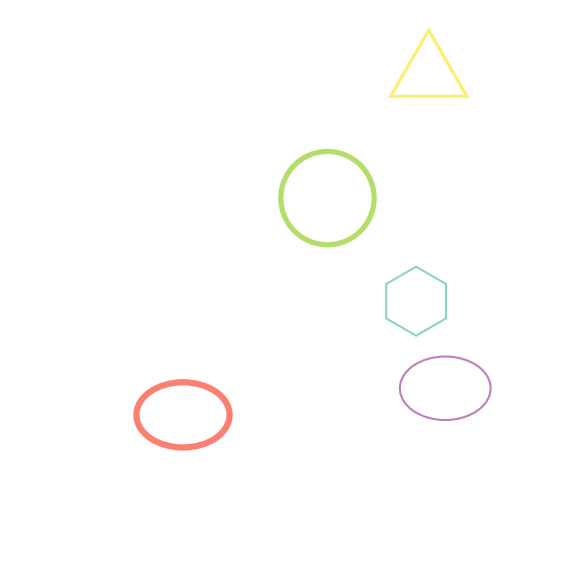[{"shape": "hexagon", "thickness": 1, "radius": 0.3, "center": [0.721, 0.478]}, {"shape": "oval", "thickness": 3, "radius": 0.4, "center": [0.317, 0.281]}, {"shape": "circle", "thickness": 2.5, "radius": 0.4, "center": [0.567, 0.656]}, {"shape": "oval", "thickness": 1, "radius": 0.39, "center": [0.771, 0.327]}, {"shape": "triangle", "thickness": 1.5, "radius": 0.38, "center": [0.742, 0.87]}]